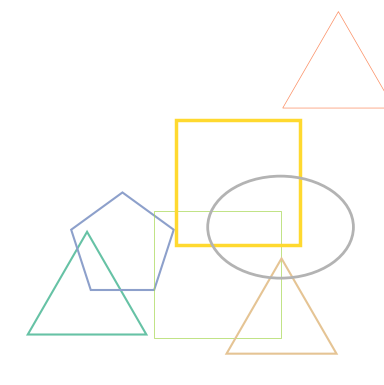[{"shape": "triangle", "thickness": 1.5, "radius": 0.89, "center": [0.226, 0.22]}, {"shape": "triangle", "thickness": 0.5, "radius": 0.83, "center": [0.879, 0.803]}, {"shape": "pentagon", "thickness": 1.5, "radius": 0.7, "center": [0.318, 0.36]}, {"shape": "square", "thickness": 0.5, "radius": 0.82, "center": [0.564, 0.288]}, {"shape": "square", "thickness": 2.5, "radius": 0.81, "center": [0.618, 0.526]}, {"shape": "triangle", "thickness": 1.5, "radius": 0.82, "center": [0.731, 0.164]}, {"shape": "oval", "thickness": 2, "radius": 0.95, "center": [0.729, 0.41]}]